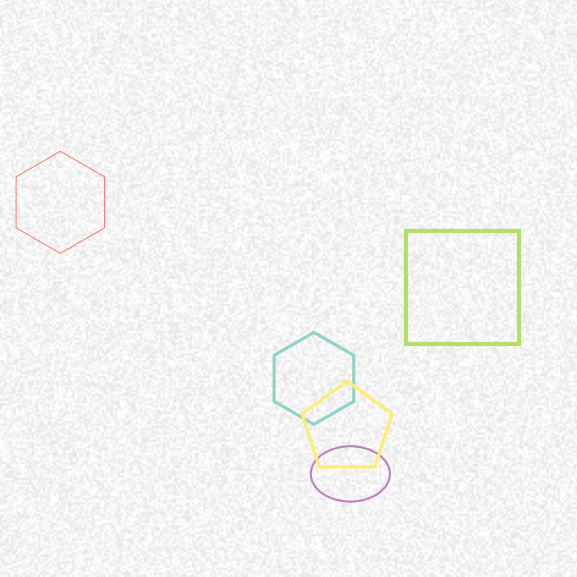[{"shape": "hexagon", "thickness": 1.5, "radius": 0.4, "center": [0.544, 0.344]}, {"shape": "hexagon", "thickness": 0.5, "radius": 0.44, "center": [0.104, 0.649]}, {"shape": "square", "thickness": 2, "radius": 0.49, "center": [0.801, 0.501]}, {"shape": "oval", "thickness": 1, "radius": 0.34, "center": [0.607, 0.179]}, {"shape": "pentagon", "thickness": 1.5, "radius": 0.41, "center": [0.601, 0.257]}]